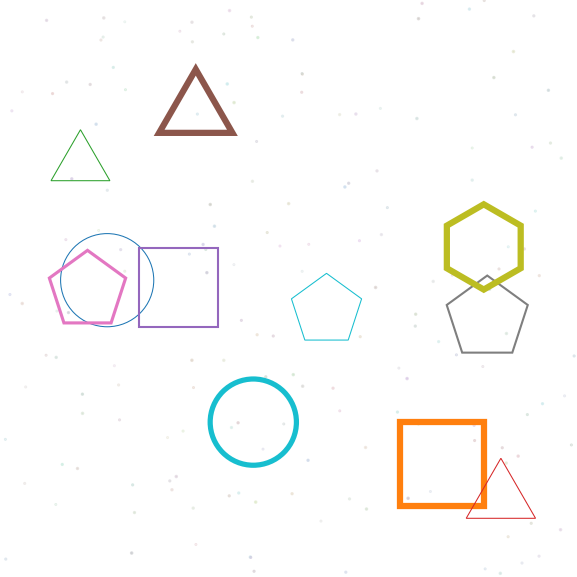[{"shape": "circle", "thickness": 0.5, "radius": 0.4, "center": [0.186, 0.514]}, {"shape": "square", "thickness": 3, "radius": 0.36, "center": [0.765, 0.196]}, {"shape": "triangle", "thickness": 0.5, "radius": 0.29, "center": [0.139, 0.716]}, {"shape": "triangle", "thickness": 0.5, "radius": 0.35, "center": [0.867, 0.136]}, {"shape": "square", "thickness": 1, "radius": 0.34, "center": [0.309, 0.501]}, {"shape": "triangle", "thickness": 3, "radius": 0.37, "center": [0.339, 0.806]}, {"shape": "pentagon", "thickness": 1.5, "radius": 0.35, "center": [0.152, 0.496]}, {"shape": "pentagon", "thickness": 1, "radius": 0.37, "center": [0.844, 0.448]}, {"shape": "hexagon", "thickness": 3, "radius": 0.37, "center": [0.838, 0.572]}, {"shape": "circle", "thickness": 2.5, "radius": 0.37, "center": [0.439, 0.268]}, {"shape": "pentagon", "thickness": 0.5, "radius": 0.32, "center": [0.565, 0.462]}]